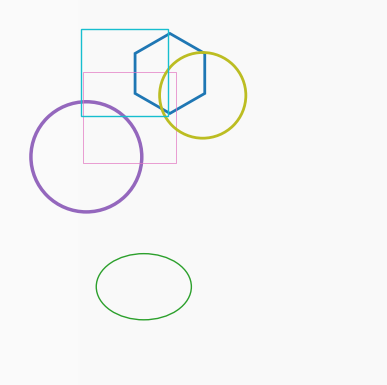[{"shape": "hexagon", "thickness": 2, "radius": 0.52, "center": [0.438, 0.809]}, {"shape": "oval", "thickness": 1, "radius": 0.61, "center": [0.371, 0.255]}, {"shape": "circle", "thickness": 2.5, "radius": 0.72, "center": [0.223, 0.593]}, {"shape": "square", "thickness": 0.5, "radius": 0.6, "center": [0.334, 0.695]}, {"shape": "circle", "thickness": 2, "radius": 0.56, "center": [0.523, 0.752]}, {"shape": "square", "thickness": 1, "radius": 0.56, "center": [0.322, 0.811]}]